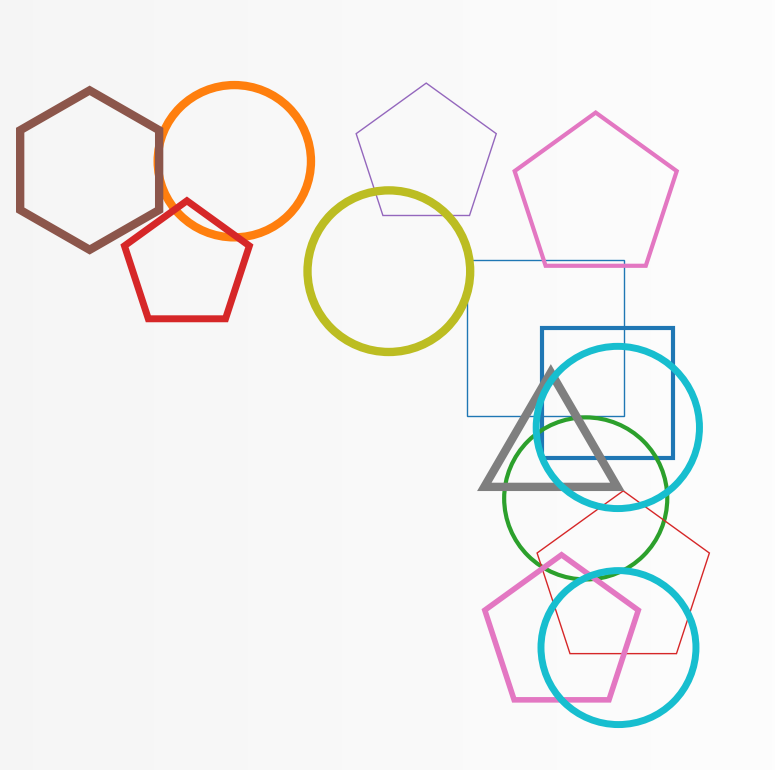[{"shape": "square", "thickness": 0.5, "radius": 0.51, "center": [0.704, 0.561]}, {"shape": "square", "thickness": 1.5, "radius": 0.42, "center": [0.784, 0.489]}, {"shape": "circle", "thickness": 3, "radius": 0.49, "center": [0.302, 0.791]}, {"shape": "circle", "thickness": 1.5, "radius": 0.53, "center": [0.756, 0.353]}, {"shape": "pentagon", "thickness": 0.5, "radius": 0.58, "center": [0.804, 0.246]}, {"shape": "pentagon", "thickness": 2.5, "radius": 0.42, "center": [0.241, 0.655]}, {"shape": "pentagon", "thickness": 0.5, "radius": 0.48, "center": [0.55, 0.797]}, {"shape": "hexagon", "thickness": 3, "radius": 0.52, "center": [0.116, 0.779]}, {"shape": "pentagon", "thickness": 1.5, "radius": 0.55, "center": [0.769, 0.744]}, {"shape": "pentagon", "thickness": 2, "radius": 0.52, "center": [0.725, 0.175]}, {"shape": "triangle", "thickness": 3, "radius": 0.5, "center": [0.711, 0.417]}, {"shape": "circle", "thickness": 3, "radius": 0.52, "center": [0.502, 0.648]}, {"shape": "circle", "thickness": 2.5, "radius": 0.5, "center": [0.798, 0.159]}, {"shape": "circle", "thickness": 2.5, "radius": 0.53, "center": [0.797, 0.445]}]